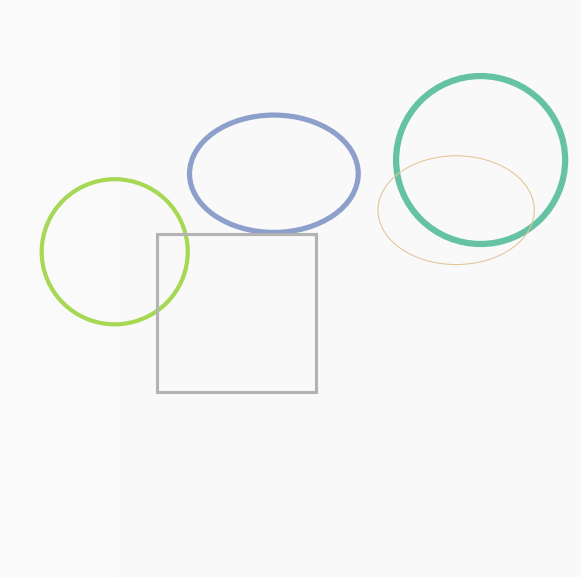[{"shape": "circle", "thickness": 3, "radius": 0.73, "center": [0.827, 0.722]}, {"shape": "oval", "thickness": 2.5, "radius": 0.73, "center": [0.471, 0.698]}, {"shape": "circle", "thickness": 2, "radius": 0.63, "center": [0.197, 0.563]}, {"shape": "oval", "thickness": 0.5, "radius": 0.67, "center": [0.785, 0.635]}, {"shape": "square", "thickness": 1.5, "radius": 0.69, "center": [0.406, 0.457]}]